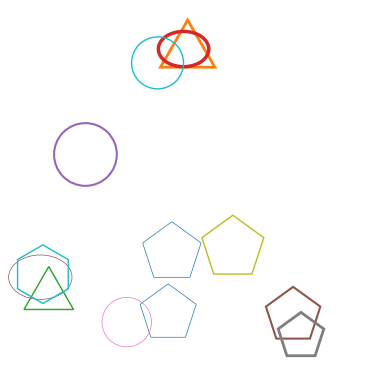[{"shape": "pentagon", "thickness": 0.5, "radius": 0.38, "center": [0.437, 0.186]}, {"shape": "pentagon", "thickness": 0.5, "radius": 0.4, "center": [0.446, 0.344]}, {"shape": "triangle", "thickness": 2, "radius": 0.41, "center": [0.487, 0.866]}, {"shape": "triangle", "thickness": 1, "radius": 0.37, "center": [0.127, 0.233]}, {"shape": "oval", "thickness": 2.5, "radius": 0.33, "center": [0.477, 0.873]}, {"shape": "circle", "thickness": 1.5, "radius": 0.41, "center": [0.222, 0.599]}, {"shape": "pentagon", "thickness": 1.5, "radius": 0.37, "center": [0.761, 0.181]}, {"shape": "oval", "thickness": 0.5, "radius": 0.41, "center": [0.105, 0.28]}, {"shape": "circle", "thickness": 0.5, "radius": 0.32, "center": [0.329, 0.163]}, {"shape": "pentagon", "thickness": 2, "radius": 0.31, "center": [0.782, 0.126]}, {"shape": "pentagon", "thickness": 1, "radius": 0.42, "center": [0.605, 0.357]}, {"shape": "circle", "thickness": 1, "radius": 0.34, "center": [0.409, 0.837]}, {"shape": "hexagon", "thickness": 1, "radius": 0.38, "center": [0.111, 0.288]}]